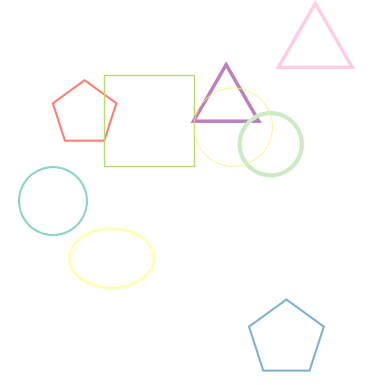[{"shape": "circle", "thickness": 1.5, "radius": 0.44, "center": [0.138, 0.478]}, {"shape": "oval", "thickness": 2, "radius": 0.55, "center": [0.29, 0.329]}, {"shape": "pentagon", "thickness": 1.5, "radius": 0.43, "center": [0.22, 0.705]}, {"shape": "pentagon", "thickness": 1.5, "radius": 0.51, "center": [0.744, 0.12]}, {"shape": "square", "thickness": 1, "radius": 0.59, "center": [0.387, 0.687]}, {"shape": "triangle", "thickness": 2.5, "radius": 0.55, "center": [0.819, 0.881]}, {"shape": "triangle", "thickness": 2.5, "radius": 0.49, "center": [0.587, 0.734]}, {"shape": "circle", "thickness": 3, "radius": 0.4, "center": [0.703, 0.625]}, {"shape": "circle", "thickness": 0.5, "radius": 0.51, "center": [0.606, 0.67]}]